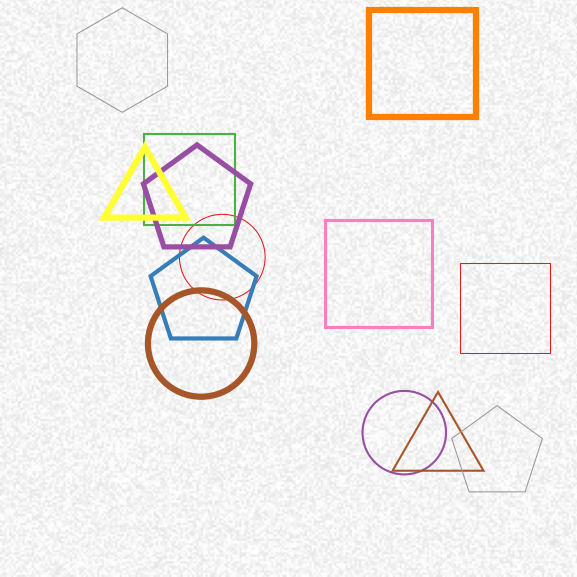[{"shape": "circle", "thickness": 0.5, "radius": 0.37, "center": [0.385, 0.554]}, {"shape": "square", "thickness": 0.5, "radius": 0.39, "center": [0.875, 0.466]}, {"shape": "pentagon", "thickness": 2, "radius": 0.48, "center": [0.353, 0.491]}, {"shape": "square", "thickness": 1, "radius": 0.39, "center": [0.328, 0.688]}, {"shape": "circle", "thickness": 1, "radius": 0.36, "center": [0.7, 0.25]}, {"shape": "pentagon", "thickness": 2.5, "radius": 0.49, "center": [0.341, 0.651]}, {"shape": "square", "thickness": 3, "radius": 0.46, "center": [0.731, 0.889]}, {"shape": "triangle", "thickness": 3, "radius": 0.41, "center": [0.251, 0.663]}, {"shape": "triangle", "thickness": 1, "radius": 0.45, "center": [0.758, 0.229]}, {"shape": "circle", "thickness": 3, "radius": 0.46, "center": [0.348, 0.404]}, {"shape": "square", "thickness": 1.5, "radius": 0.47, "center": [0.656, 0.525]}, {"shape": "pentagon", "thickness": 0.5, "radius": 0.41, "center": [0.861, 0.214]}, {"shape": "hexagon", "thickness": 0.5, "radius": 0.45, "center": [0.212, 0.895]}]